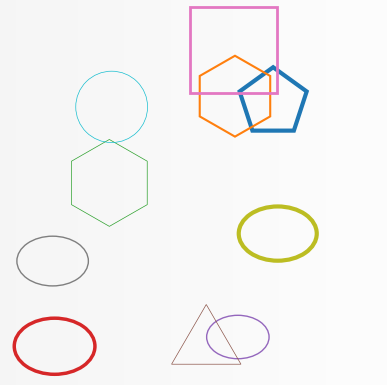[{"shape": "pentagon", "thickness": 3, "radius": 0.45, "center": [0.705, 0.734]}, {"shape": "hexagon", "thickness": 1.5, "radius": 0.53, "center": [0.606, 0.75]}, {"shape": "hexagon", "thickness": 0.5, "radius": 0.56, "center": [0.282, 0.525]}, {"shape": "oval", "thickness": 2.5, "radius": 0.52, "center": [0.141, 0.101]}, {"shape": "oval", "thickness": 1, "radius": 0.4, "center": [0.614, 0.125]}, {"shape": "triangle", "thickness": 0.5, "radius": 0.52, "center": [0.532, 0.106]}, {"shape": "square", "thickness": 2, "radius": 0.56, "center": [0.603, 0.87]}, {"shape": "oval", "thickness": 1, "radius": 0.46, "center": [0.136, 0.322]}, {"shape": "oval", "thickness": 3, "radius": 0.5, "center": [0.717, 0.393]}, {"shape": "circle", "thickness": 0.5, "radius": 0.46, "center": [0.288, 0.722]}]